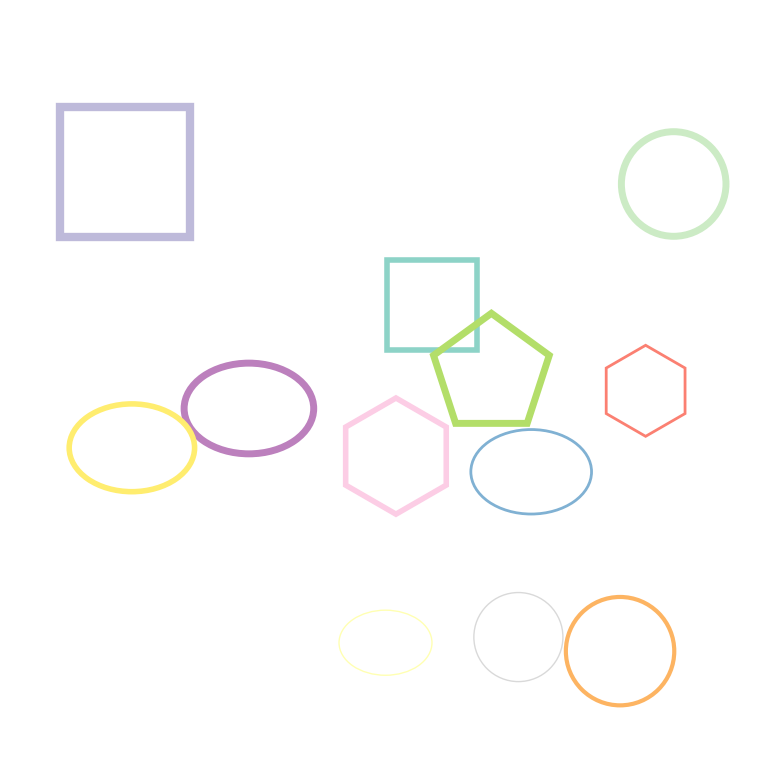[{"shape": "square", "thickness": 2, "radius": 0.29, "center": [0.561, 0.603]}, {"shape": "oval", "thickness": 0.5, "radius": 0.3, "center": [0.501, 0.165]}, {"shape": "square", "thickness": 3, "radius": 0.42, "center": [0.162, 0.777]}, {"shape": "hexagon", "thickness": 1, "radius": 0.3, "center": [0.838, 0.492]}, {"shape": "oval", "thickness": 1, "radius": 0.39, "center": [0.69, 0.387]}, {"shape": "circle", "thickness": 1.5, "radius": 0.35, "center": [0.805, 0.154]}, {"shape": "pentagon", "thickness": 2.5, "radius": 0.4, "center": [0.638, 0.514]}, {"shape": "hexagon", "thickness": 2, "radius": 0.38, "center": [0.514, 0.408]}, {"shape": "circle", "thickness": 0.5, "radius": 0.29, "center": [0.673, 0.173]}, {"shape": "oval", "thickness": 2.5, "radius": 0.42, "center": [0.323, 0.47]}, {"shape": "circle", "thickness": 2.5, "radius": 0.34, "center": [0.875, 0.761]}, {"shape": "oval", "thickness": 2, "radius": 0.41, "center": [0.171, 0.418]}]